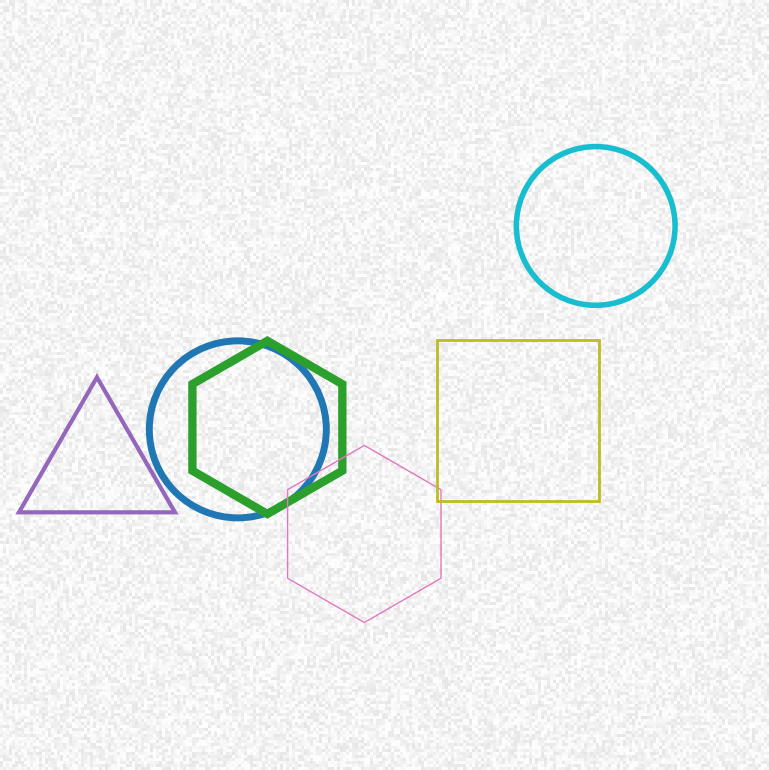[{"shape": "circle", "thickness": 2.5, "radius": 0.57, "center": [0.309, 0.442]}, {"shape": "hexagon", "thickness": 3, "radius": 0.56, "center": [0.347, 0.445]}, {"shape": "triangle", "thickness": 1.5, "radius": 0.58, "center": [0.126, 0.393]}, {"shape": "hexagon", "thickness": 0.5, "radius": 0.58, "center": [0.473, 0.307]}, {"shape": "square", "thickness": 1, "radius": 0.52, "center": [0.673, 0.454]}, {"shape": "circle", "thickness": 2, "radius": 0.52, "center": [0.774, 0.707]}]